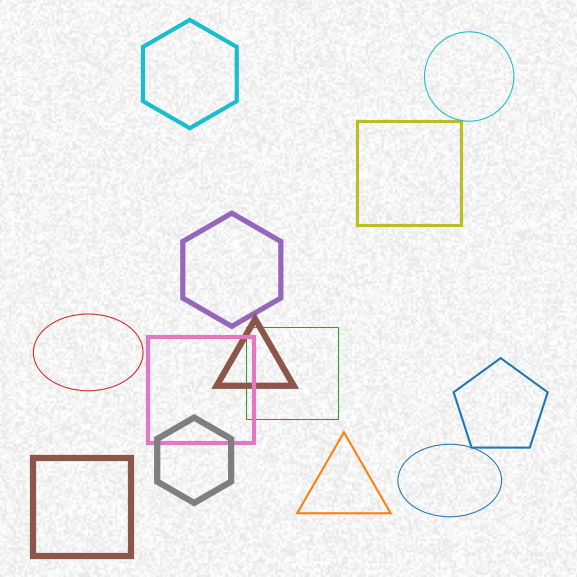[{"shape": "pentagon", "thickness": 1, "radius": 0.43, "center": [0.867, 0.293]}, {"shape": "oval", "thickness": 0.5, "radius": 0.45, "center": [0.779, 0.167]}, {"shape": "triangle", "thickness": 1, "radius": 0.47, "center": [0.596, 0.157]}, {"shape": "square", "thickness": 0.5, "radius": 0.4, "center": [0.506, 0.353]}, {"shape": "oval", "thickness": 0.5, "radius": 0.47, "center": [0.153, 0.389]}, {"shape": "hexagon", "thickness": 2.5, "radius": 0.49, "center": [0.401, 0.532]}, {"shape": "square", "thickness": 3, "radius": 0.42, "center": [0.142, 0.121]}, {"shape": "triangle", "thickness": 3, "radius": 0.39, "center": [0.442, 0.37]}, {"shape": "square", "thickness": 2, "radius": 0.46, "center": [0.348, 0.324]}, {"shape": "hexagon", "thickness": 3, "radius": 0.37, "center": [0.336, 0.202]}, {"shape": "square", "thickness": 1.5, "radius": 0.45, "center": [0.708, 0.7]}, {"shape": "hexagon", "thickness": 2, "radius": 0.47, "center": [0.329, 0.871]}, {"shape": "circle", "thickness": 0.5, "radius": 0.39, "center": [0.812, 0.867]}]